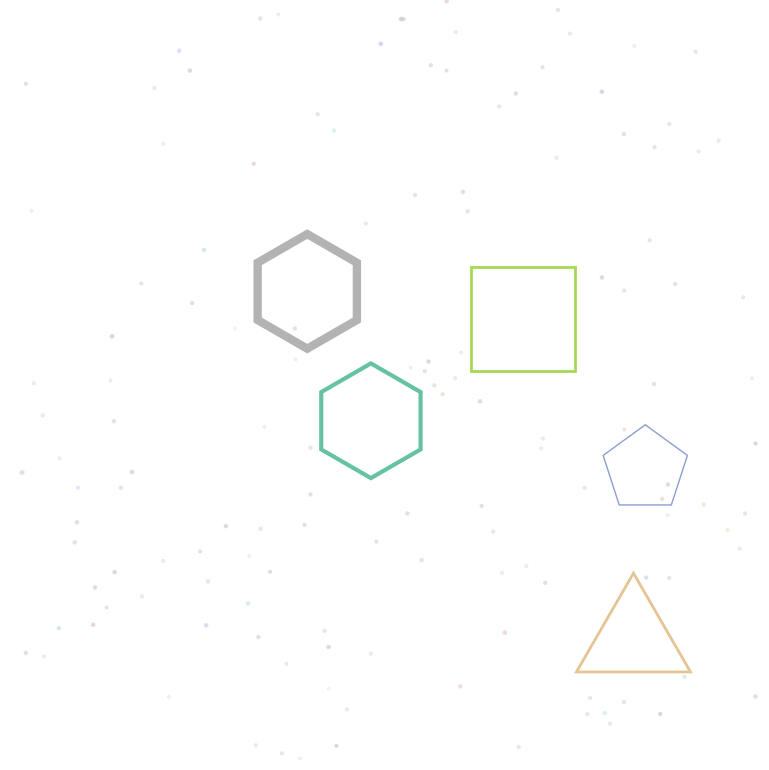[{"shape": "hexagon", "thickness": 1.5, "radius": 0.37, "center": [0.482, 0.454]}, {"shape": "pentagon", "thickness": 0.5, "radius": 0.29, "center": [0.838, 0.391]}, {"shape": "square", "thickness": 1, "radius": 0.34, "center": [0.68, 0.585]}, {"shape": "triangle", "thickness": 1, "radius": 0.43, "center": [0.823, 0.17]}, {"shape": "hexagon", "thickness": 3, "radius": 0.37, "center": [0.399, 0.622]}]